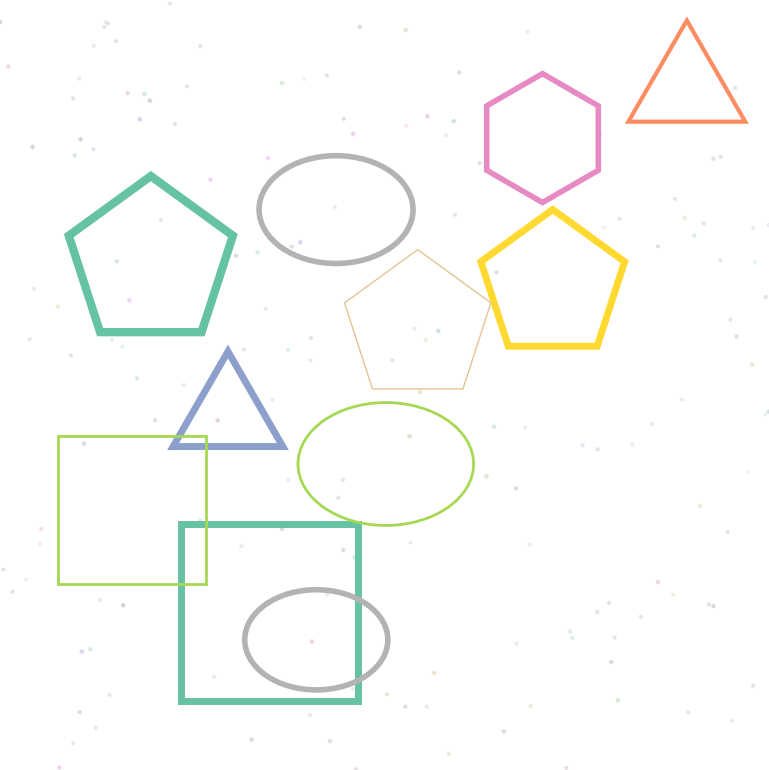[{"shape": "square", "thickness": 2.5, "radius": 0.57, "center": [0.35, 0.205]}, {"shape": "pentagon", "thickness": 3, "radius": 0.56, "center": [0.196, 0.659]}, {"shape": "triangle", "thickness": 1.5, "radius": 0.44, "center": [0.892, 0.886]}, {"shape": "triangle", "thickness": 2.5, "radius": 0.41, "center": [0.296, 0.461]}, {"shape": "hexagon", "thickness": 2, "radius": 0.42, "center": [0.705, 0.821]}, {"shape": "square", "thickness": 1, "radius": 0.48, "center": [0.171, 0.337]}, {"shape": "oval", "thickness": 1, "radius": 0.57, "center": [0.501, 0.397]}, {"shape": "pentagon", "thickness": 2.5, "radius": 0.49, "center": [0.718, 0.63]}, {"shape": "pentagon", "thickness": 0.5, "radius": 0.5, "center": [0.542, 0.576]}, {"shape": "oval", "thickness": 2, "radius": 0.46, "center": [0.411, 0.169]}, {"shape": "oval", "thickness": 2, "radius": 0.5, "center": [0.436, 0.728]}]